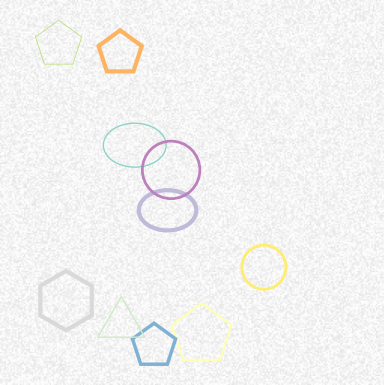[{"shape": "oval", "thickness": 1, "radius": 0.41, "center": [0.35, 0.623]}, {"shape": "pentagon", "thickness": 1.5, "radius": 0.41, "center": [0.524, 0.131]}, {"shape": "oval", "thickness": 3, "radius": 0.37, "center": [0.435, 0.454]}, {"shape": "pentagon", "thickness": 2.5, "radius": 0.29, "center": [0.4, 0.102]}, {"shape": "pentagon", "thickness": 3, "radius": 0.29, "center": [0.312, 0.862]}, {"shape": "pentagon", "thickness": 0.5, "radius": 0.32, "center": [0.152, 0.884]}, {"shape": "hexagon", "thickness": 3, "radius": 0.39, "center": [0.172, 0.219]}, {"shape": "circle", "thickness": 2, "radius": 0.37, "center": [0.444, 0.559]}, {"shape": "triangle", "thickness": 1, "radius": 0.35, "center": [0.315, 0.159]}, {"shape": "circle", "thickness": 2, "radius": 0.29, "center": [0.685, 0.306]}]